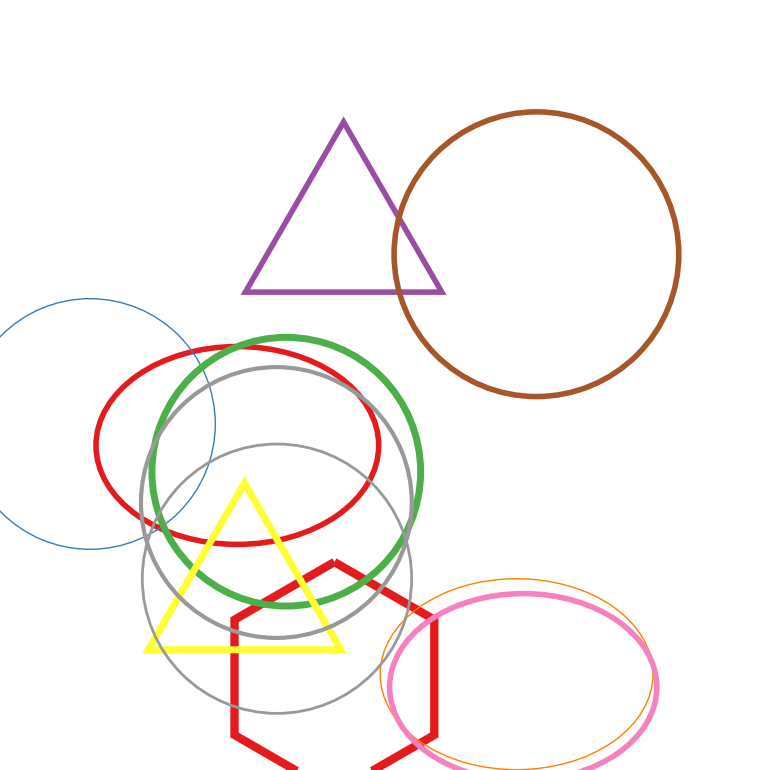[{"shape": "oval", "thickness": 2, "radius": 0.92, "center": [0.308, 0.421]}, {"shape": "hexagon", "thickness": 3, "radius": 0.75, "center": [0.434, 0.12]}, {"shape": "circle", "thickness": 0.5, "radius": 0.81, "center": [0.117, 0.449]}, {"shape": "circle", "thickness": 2.5, "radius": 0.87, "center": [0.372, 0.387]}, {"shape": "triangle", "thickness": 2, "radius": 0.74, "center": [0.446, 0.694]}, {"shape": "oval", "thickness": 0.5, "radius": 0.89, "center": [0.671, 0.124]}, {"shape": "triangle", "thickness": 2.5, "radius": 0.72, "center": [0.318, 0.228]}, {"shape": "circle", "thickness": 2, "radius": 0.92, "center": [0.697, 0.67]}, {"shape": "oval", "thickness": 2, "radius": 0.87, "center": [0.68, 0.108]}, {"shape": "circle", "thickness": 1.5, "radius": 0.88, "center": [0.359, 0.347]}, {"shape": "circle", "thickness": 1, "radius": 0.87, "center": [0.36, 0.248]}]